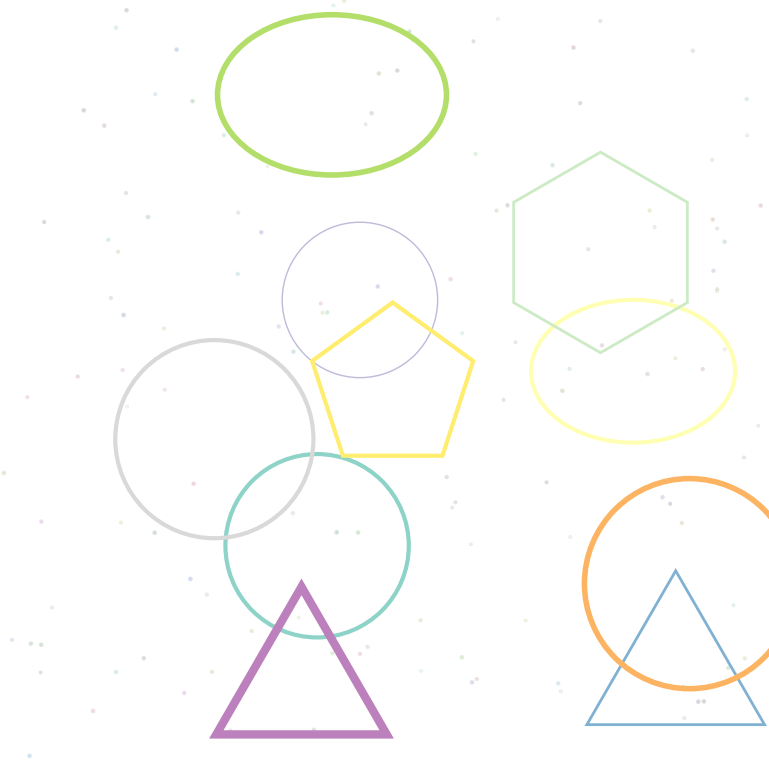[{"shape": "circle", "thickness": 1.5, "radius": 0.6, "center": [0.412, 0.291]}, {"shape": "oval", "thickness": 1.5, "radius": 0.66, "center": [0.822, 0.518]}, {"shape": "circle", "thickness": 0.5, "radius": 0.5, "center": [0.467, 0.61]}, {"shape": "triangle", "thickness": 1, "radius": 0.67, "center": [0.878, 0.126]}, {"shape": "circle", "thickness": 2, "radius": 0.68, "center": [0.895, 0.242]}, {"shape": "oval", "thickness": 2, "radius": 0.74, "center": [0.431, 0.877]}, {"shape": "circle", "thickness": 1.5, "radius": 0.64, "center": [0.278, 0.43]}, {"shape": "triangle", "thickness": 3, "radius": 0.64, "center": [0.392, 0.11]}, {"shape": "hexagon", "thickness": 1, "radius": 0.65, "center": [0.78, 0.672]}, {"shape": "pentagon", "thickness": 1.5, "radius": 0.55, "center": [0.51, 0.497]}]